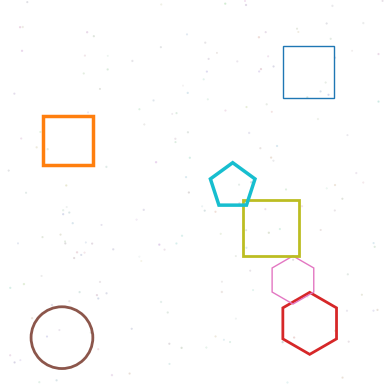[{"shape": "square", "thickness": 1, "radius": 0.34, "center": [0.802, 0.813]}, {"shape": "square", "thickness": 2.5, "radius": 0.32, "center": [0.177, 0.635]}, {"shape": "hexagon", "thickness": 2, "radius": 0.4, "center": [0.804, 0.16]}, {"shape": "circle", "thickness": 2, "radius": 0.4, "center": [0.161, 0.123]}, {"shape": "hexagon", "thickness": 1, "radius": 0.31, "center": [0.761, 0.273]}, {"shape": "square", "thickness": 2, "radius": 0.36, "center": [0.704, 0.408]}, {"shape": "pentagon", "thickness": 2.5, "radius": 0.3, "center": [0.604, 0.516]}]